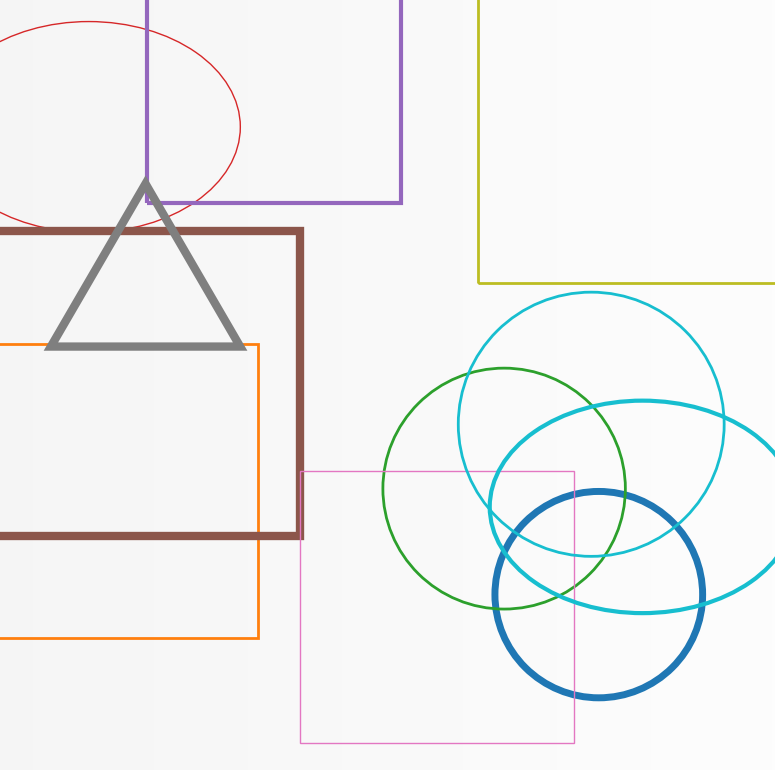[{"shape": "circle", "thickness": 2.5, "radius": 0.67, "center": [0.773, 0.228]}, {"shape": "square", "thickness": 1, "radius": 0.96, "center": [0.141, 0.362]}, {"shape": "circle", "thickness": 1, "radius": 0.78, "center": [0.65, 0.365]}, {"shape": "oval", "thickness": 0.5, "radius": 0.98, "center": [0.115, 0.835]}, {"shape": "square", "thickness": 1.5, "radius": 0.82, "center": [0.354, 0.9]}, {"shape": "square", "thickness": 3, "radius": 0.99, "center": [0.189, 0.502]}, {"shape": "square", "thickness": 0.5, "radius": 0.89, "center": [0.564, 0.212]}, {"shape": "triangle", "thickness": 3, "radius": 0.7, "center": [0.188, 0.62]}, {"shape": "square", "thickness": 1, "radius": 0.97, "center": [0.811, 0.828]}, {"shape": "circle", "thickness": 1, "radius": 0.86, "center": [0.763, 0.449]}, {"shape": "oval", "thickness": 1.5, "radius": 0.99, "center": [0.829, 0.342]}]